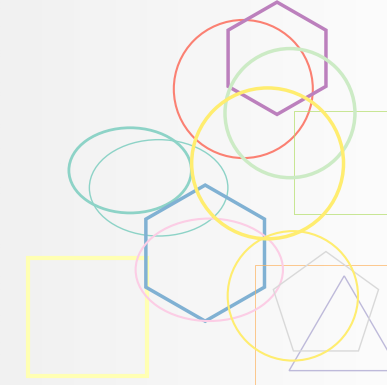[{"shape": "oval", "thickness": 2, "radius": 0.79, "center": [0.336, 0.557]}, {"shape": "oval", "thickness": 1, "radius": 0.89, "center": [0.409, 0.512]}, {"shape": "square", "thickness": 3, "radius": 0.77, "center": [0.225, 0.176]}, {"shape": "triangle", "thickness": 1, "radius": 0.82, "center": [0.888, 0.119]}, {"shape": "circle", "thickness": 1.5, "radius": 0.9, "center": [0.628, 0.769]}, {"shape": "hexagon", "thickness": 2.5, "radius": 0.88, "center": [0.529, 0.343]}, {"shape": "square", "thickness": 0.5, "radius": 0.9, "center": [0.84, 0.131]}, {"shape": "square", "thickness": 0.5, "radius": 0.67, "center": [0.893, 0.578]}, {"shape": "oval", "thickness": 1.5, "radius": 0.95, "center": [0.54, 0.299]}, {"shape": "pentagon", "thickness": 1, "radius": 0.71, "center": [0.841, 0.204]}, {"shape": "hexagon", "thickness": 2.5, "radius": 0.73, "center": [0.715, 0.849]}, {"shape": "circle", "thickness": 2.5, "radius": 0.84, "center": [0.748, 0.706]}, {"shape": "circle", "thickness": 2.5, "radius": 0.98, "center": [0.691, 0.576]}, {"shape": "circle", "thickness": 1.5, "radius": 0.84, "center": [0.756, 0.232]}]